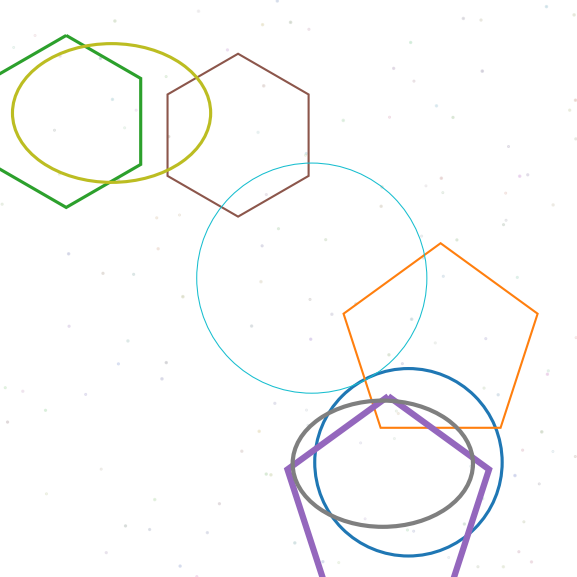[{"shape": "circle", "thickness": 1.5, "radius": 0.81, "center": [0.707, 0.199]}, {"shape": "pentagon", "thickness": 1, "radius": 0.88, "center": [0.763, 0.401]}, {"shape": "hexagon", "thickness": 1.5, "radius": 0.74, "center": [0.115, 0.789]}, {"shape": "pentagon", "thickness": 3, "radius": 0.92, "center": [0.672, 0.13]}, {"shape": "hexagon", "thickness": 1, "radius": 0.71, "center": [0.412, 0.765]}, {"shape": "oval", "thickness": 2, "radius": 0.78, "center": [0.663, 0.196]}, {"shape": "oval", "thickness": 1.5, "radius": 0.86, "center": [0.193, 0.803]}, {"shape": "circle", "thickness": 0.5, "radius": 1.0, "center": [0.54, 0.518]}]